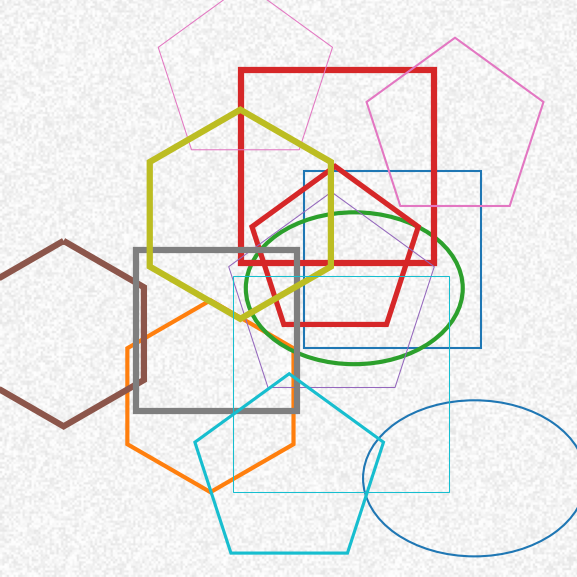[{"shape": "square", "thickness": 1, "radius": 0.76, "center": [0.68, 0.55]}, {"shape": "oval", "thickness": 1, "radius": 0.97, "center": [0.822, 0.171]}, {"shape": "hexagon", "thickness": 2, "radius": 0.83, "center": [0.364, 0.313]}, {"shape": "oval", "thickness": 2, "radius": 0.94, "center": [0.613, 0.5]}, {"shape": "square", "thickness": 3, "radius": 0.84, "center": [0.584, 0.712]}, {"shape": "pentagon", "thickness": 2.5, "radius": 0.76, "center": [0.58, 0.56]}, {"shape": "pentagon", "thickness": 0.5, "radius": 0.94, "center": [0.574, 0.48]}, {"shape": "hexagon", "thickness": 3, "radius": 0.8, "center": [0.11, 0.421]}, {"shape": "pentagon", "thickness": 1, "radius": 0.81, "center": [0.788, 0.773]}, {"shape": "pentagon", "thickness": 0.5, "radius": 0.79, "center": [0.425, 0.868]}, {"shape": "square", "thickness": 3, "radius": 0.7, "center": [0.375, 0.427]}, {"shape": "hexagon", "thickness": 3, "radius": 0.91, "center": [0.416, 0.628]}, {"shape": "pentagon", "thickness": 1.5, "radius": 0.86, "center": [0.501, 0.18]}, {"shape": "square", "thickness": 0.5, "radius": 0.94, "center": [0.59, 0.335]}]